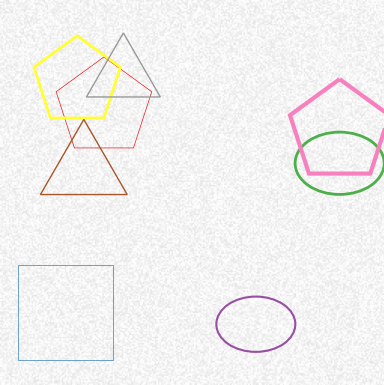[{"shape": "pentagon", "thickness": 0.5, "radius": 0.65, "center": [0.27, 0.721]}, {"shape": "square", "thickness": 0.5, "radius": 0.62, "center": [0.17, 0.189]}, {"shape": "oval", "thickness": 2, "radius": 0.58, "center": [0.882, 0.576]}, {"shape": "oval", "thickness": 1.5, "radius": 0.51, "center": [0.665, 0.158]}, {"shape": "pentagon", "thickness": 2, "radius": 0.59, "center": [0.201, 0.789]}, {"shape": "triangle", "thickness": 1, "radius": 0.65, "center": [0.218, 0.56]}, {"shape": "pentagon", "thickness": 3, "radius": 0.68, "center": [0.882, 0.659]}, {"shape": "triangle", "thickness": 1, "radius": 0.55, "center": [0.32, 0.804]}]